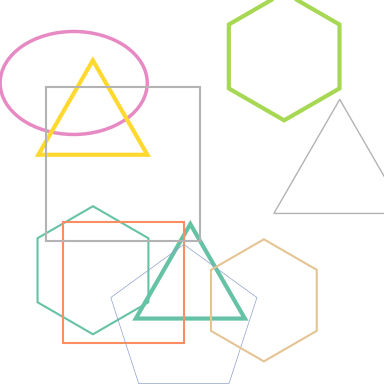[{"shape": "hexagon", "thickness": 1.5, "radius": 0.83, "center": [0.241, 0.298]}, {"shape": "triangle", "thickness": 3, "radius": 0.82, "center": [0.494, 0.254]}, {"shape": "square", "thickness": 1.5, "radius": 0.79, "center": [0.32, 0.265]}, {"shape": "pentagon", "thickness": 0.5, "radius": 1.0, "center": [0.478, 0.165]}, {"shape": "oval", "thickness": 2.5, "radius": 0.96, "center": [0.191, 0.784]}, {"shape": "hexagon", "thickness": 3, "radius": 0.83, "center": [0.738, 0.853]}, {"shape": "triangle", "thickness": 3, "radius": 0.82, "center": [0.241, 0.68]}, {"shape": "hexagon", "thickness": 1.5, "radius": 0.79, "center": [0.685, 0.22]}, {"shape": "square", "thickness": 1.5, "radius": 1.0, "center": [0.319, 0.574]}, {"shape": "triangle", "thickness": 1, "radius": 0.99, "center": [0.882, 0.544]}]